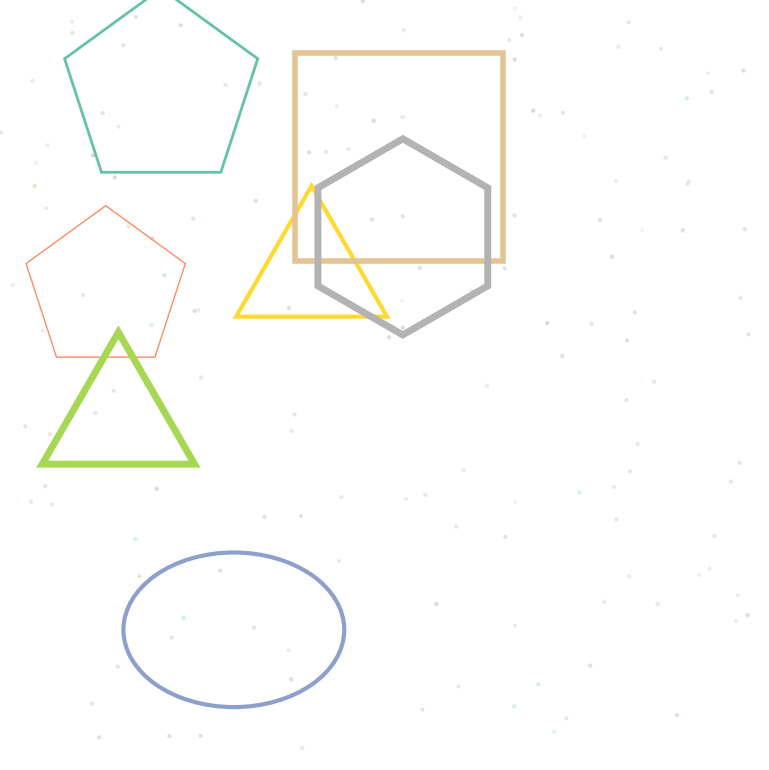[{"shape": "pentagon", "thickness": 1, "radius": 0.66, "center": [0.209, 0.883]}, {"shape": "pentagon", "thickness": 0.5, "radius": 0.54, "center": [0.137, 0.624]}, {"shape": "oval", "thickness": 1.5, "radius": 0.72, "center": [0.304, 0.182]}, {"shape": "triangle", "thickness": 2.5, "radius": 0.57, "center": [0.154, 0.454]}, {"shape": "triangle", "thickness": 1.5, "radius": 0.57, "center": [0.405, 0.645]}, {"shape": "square", "thickness": 2, "radius": 0.67, "center": [0.518, 0.796]}, {"shape": "hexagon", "thickness": 2.5, "radius": 0.64, "center": [0.523, 0.692]}]